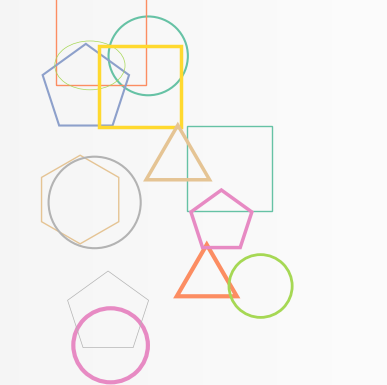[{"shape": "square", "thickness": 1, "radius": 0.55, "center": [0.592, 0.562]}, {"shape": "circle", "thickness": 1.5, "radius": 0.51, "center": [0.382, 0.855]}, {"shape": "triangle", "thickness": 3, "radius": 0.45, "center": [0.534, 0.275]}, {"shape": "square", "thickness": 1, "radius": 0.58, "center": [0.261, 0.895]}, {"shape": "pentagon", "thickness": 1.5, "radius": 0.59, "center": [0.222, 0.769]}, {"shape": "circle", "thickness": 3, "radius": 0.48, "center": [0.285, 0.103]}, {"shape": "pentagon", "thickness": 2.5, "radius": 0.41, "center": [0.571, 0.424]}, {"shape": "oval", "thickness": 0.5, "radius": 0.45, "center": [0.232, 0.83]}, {"shape": "circle", "thickness": 2, "radius": 0.41, "center": [0.672, 0.257]}, {"shape": "square", "thickness": 2.5, "radius": 0.53, "center": [0.362, 0.775]}, {"shape": "hexagon", "thickness": 1, "radius": 0.58, "center": [0.207, 0.482]}, {"shape": "triangle", "thickness": 2.5, "radius": 0.47, "center": [0.459, 0.58]}, {"shape": "circle", "thickness": 1.5, "radius": 0.59, "center": [0.244, 0.474]}, {"shape": "pentagon", "thickness": 0.5, "radius": 0.55, "center": [0.279, 0.186]}]